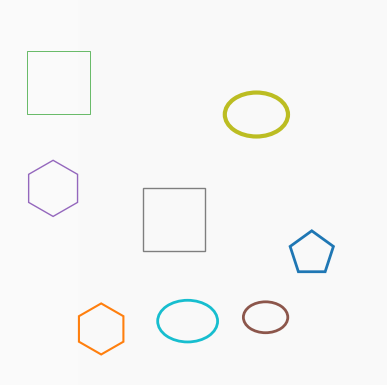[{"shape": "pentagon", "thickness": 2, "radius": 0.29, "center": [0.805, 0.342]}, {"shape": "hexagon", "thickness": 1.5, "radius": 0.33, "center": [0.261, 0.146]}, {"shape": "square", "thickness": 0.5, "radius": 0.41, "center": [0.152, 0.785]}, {"shape": "hexagon", "thickness": 1, "radius": 0.36, "center": [0.137, 0.511]}, {"shape": "oval", "thickness": 2, "radius": 0.29, "center": [0.685, 0.176]}, {"shape": "square", "thickness": 1, "radius": 0.41, "center": [0.449, 0.43]}, {"shape": "oval", "thickness": 3, "radius": 0.41, "center": [0.662, 0.703]}, {"shape": "oval", "thickness": 2, "radius": 0.39, "center": [0.484, 0.166]}]